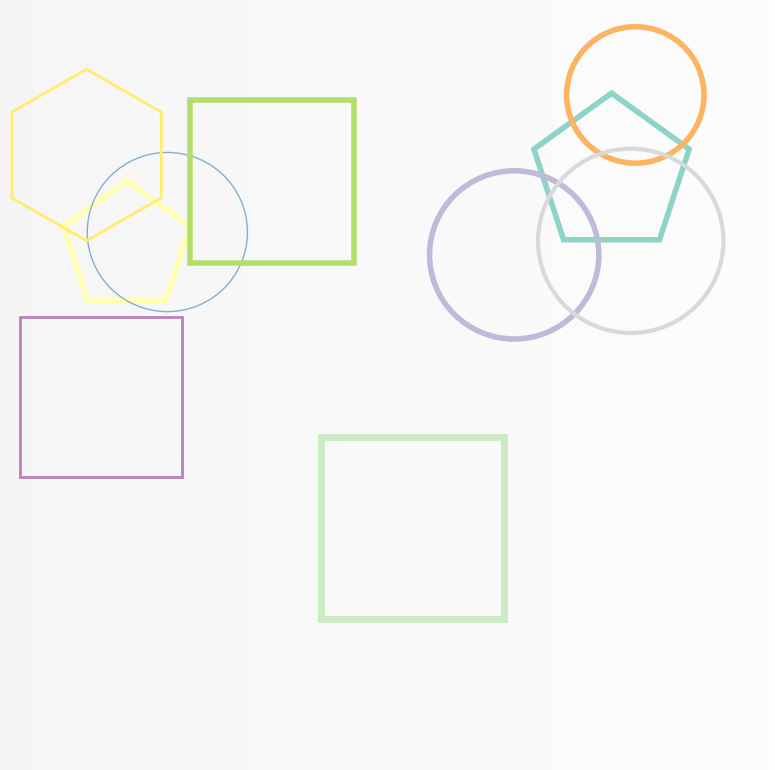[{"shape": "pentagon", "thickness": 2, "radius": 0.53, "center": [0.789, 0.774]}, {"shape": "pentagon", "thickness": 2, "radius": 0.43, "center": [0.163, 0.679]}, {"shape": "circle", "thickness": 2, "radius": 0.55, "center": [0.663, 0.669]}, {"shape": "circle", "thickness": 0.5, "radius": 0.52, "center": [0.216, 0.699]}, {"shape": "circle", "thickness": 2, "radius": 0.44, "center": [0.82, 0.877]}, {"shape": "square", "thickness": 2, "radius": 0.53, "center": [0.351, 0.764]}, {"shape": "circle", "thickness": 1.5, "radius": 0.6, "center": [0.814, 0.687]}, {"shape": "square", "thickness": 1, "radius": 0.52, "center": [0.13, 0.484]}, {"shape": "square", "thickness": 2.5, "radius": 0.59, "center": [0.532, 0.314]}, {"shape": "hexagon", "thickness": 1, "radius": 0.56, "center": [0.112, 0.799]}]